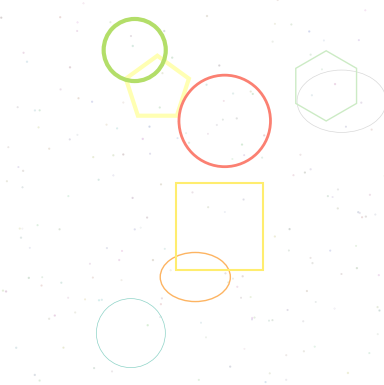[{"shape": "circle", "thickness": 0.5, "radius": 0.45, "center": [0.34, 0.135]}, {"shape": "pentagon", "thickness": 3, "radius": 0.43, "center": [0.409, 0.769]}, {"shape": "circle", "thickness": 2, "radius": 0.59, "center": [0.584, 0.686]}, {"shape": "oval", "thickness": 1, "radius": 0.46, "center": [0.507, 0.28]}, {"shape": "circle", "thickness": 3, "radius": 0.4, "center": [0.35, 0.87]}, {"shape": "oval", "thickness": 0.5, "radius": 0.58, "center": [0.887, 0.737]}, {"shape": "hexagon", "thickness": 1, "radius": 0.46, "center": [0.847, 0.777]}, {"shape": "square", "thickness": 1.5, "radius": 0.56, "center": [0.571, 0.41]}]